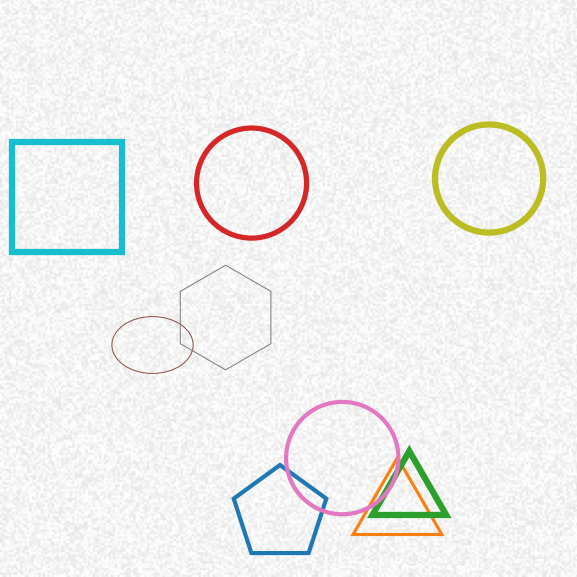[{"shape": "pentagon", "thickness": 2, "radius": 0.42, "center": [0.485, 0.11]}, {"shape": "triangle", "thickness": 1.5, "radius": 0.44, "center": [0.688, 0.118]}, {"shape": "triangle", "thickness": 3, "radius": 0.37, "center": [0.709, 0.144]}, {"shape": "circle", "thickness": 2.5, "radius": 0.48, "center": [0.436, 0.682]}, {"shape": "oval", "thickness": 0.5, "radius": 0.35, "center": [0.264, 0.402]}, {"shape": "circle", "thickness": 2, "radius": 0.49, "center": [0.593, 0.206]}, {"shape": "hexagon", "thickness": 0.5, "radius": 0.45, "center": [0.391, 0.449]}, {"shape": "circle", "thickness": 3, "radius": 0.47, "center": [0.847, 0.69]}, {"shape": "square", "thickness": 3, "radius": 0.48, "center": [0.116, 0.658]}]